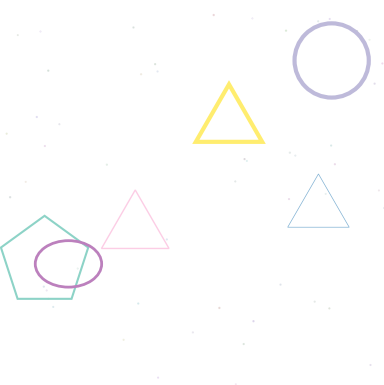[{"shape": "pentagon", "thickness": 1.5, "radius": 0.6, "center": [0.116, 0.32]}, {"shape": "circle", "thickness": 3, "radius": 0.48, "center": [0.861, 0.843]}, {"shape": "triangle", "thickness": 0.5, "radius": 0.46, "center": [0.827, 0.456]}, {"shape": "triangle", "thickness": 1, "radius": 0.51, "center": [0.351, 0.405]}, {"shape": "oval", "thickness": 2, "radius": 0.43, "center": [0.178, 0.315]}, {"shape": "triangle", "thickness": 3, "radius": 0.5, "center": [0.595, 0.681]}]